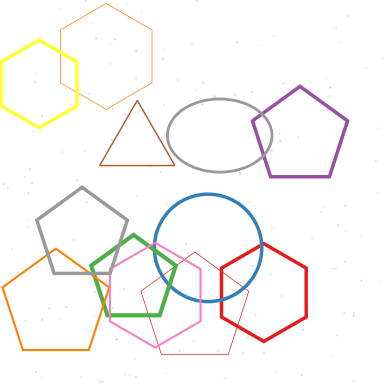[{"shape": "pentagon", "thickness": 0.5, "radius": 0.74, "center": [0.506, 0.198]}, {"shape": "hexagon", "thickness": 2.5, "radius": 0.64, "center": [0.685, 0.24]}, {"shape": "circle", "thickness": 2.5, "radius": 0.7, "center": [0.54, 0.356]}, {"shape": "pentagon", "thickness": 3, "radius": 0.58, "center": [0.347, 0.274]}, {"shape": "pentagon", "thickness": 2.5, "radius": 0.65, "center": [0.779, 0.646]}, {"shape": "hexagon", "thickness": 0.5, "radius": 0.69, "center": [0.276, 0.853]}, {"shape": "pentagon", "thickness": 1.5, "radius": 0.73, "center": [0.145, 0.209]}, {"shape": "hexagon", "thickness": 2.5, "radius": 0.57, "center": [0.102, 0.782]}, {"shape": "triangle", "thickness": 1, "radius": 0.56, "center": [0.357, 0.626]}, {"shape": "hexagon", "thickness": 1.5, "radius": 0.68, "center": [0.403, 0.233]}, {"shape": "oval", "thickness": 2, "radius": 0.68, "center": [0.571, 0.648]}, {"shape": "pentagon", "thickness": 2.5, "radius": 0.62, "center": [0.213, 0.39]}]